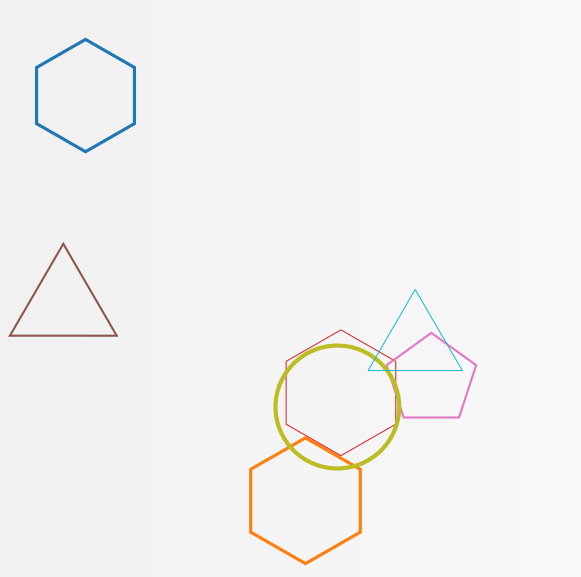[{"shape": "hexagon", "thickness": 1.5, "radius": 0.49, "center": [0.147, 0.834]}, {"shape": "hexagon", "thickness": 1.5, "radius": 0.54, "center": [0.526, 0.132]}, {"shape": "hexagon", "thickness": 0.5, "radius": 0.54, "center": [0.587, 0.319]}, {"shape": "triangle", "thickness": 1, "radius": 0.53, "center": [0.109, 0.471]}, {"shape": "pentagon", "thickness": 1, "radius": 0.41, "center": [0.742, 0.342]}, {"shape": "circle", "thickness": 2, "radius": 0.53, "center": [0.58, 0.294]}, {"shape": "triangle", "thickness": 0.5, "radius": 0.47, "center": [0.714, 0.404]}]